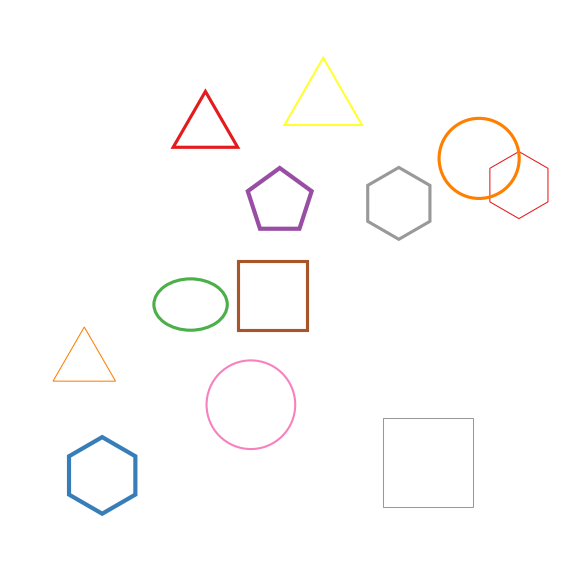[{"shape": "hexagon", "thickness": 0.5, "radius": 0.29, "center": [0.899, 0.679]}, {"shape": "triangle", "thickness": 1.5, "radius": 0.32, "center": [0.356, 0.776]}, {"shape": "hexagon", "thickness": 2, "radius": 0.33, "center": [0.177, 0.176]}, {"shape": "oval", "thickness": 1.5, "radius": 0.32, "center": [0.33, 0.472]}, {"shape": "pentagon", "thickness": 2, "radius": 0.29, "center": [0.484, 0.65]}, {"shape": "circle", "thickness": 1.5, "radius": 0.35, "center": [0.83, 0.725]}, {"shape": "triangle", "thickness": 0.5, "radius": 0.31, "center": [0.146, 0.37]}, {"shape": "triangle", "thickness": 1, "radius": 0.39, "center": [0.56, 0.821]}, {"shape": "square", "thickness": 1.5, "radius": 0.3, "center": [0.472, 0.487]}, {"shape": "circle", "thickness": 1, "radius": 0.38, "center": [0.434, 0.298]}, {"shape": "hexagon", "thickness": 1.5, "radius": 0.31, "center": [0.691, 0.647]}, {"shape": "square", "thickness": 0.5, "radius": 0.39, "center": [0.741, 0.199]}]